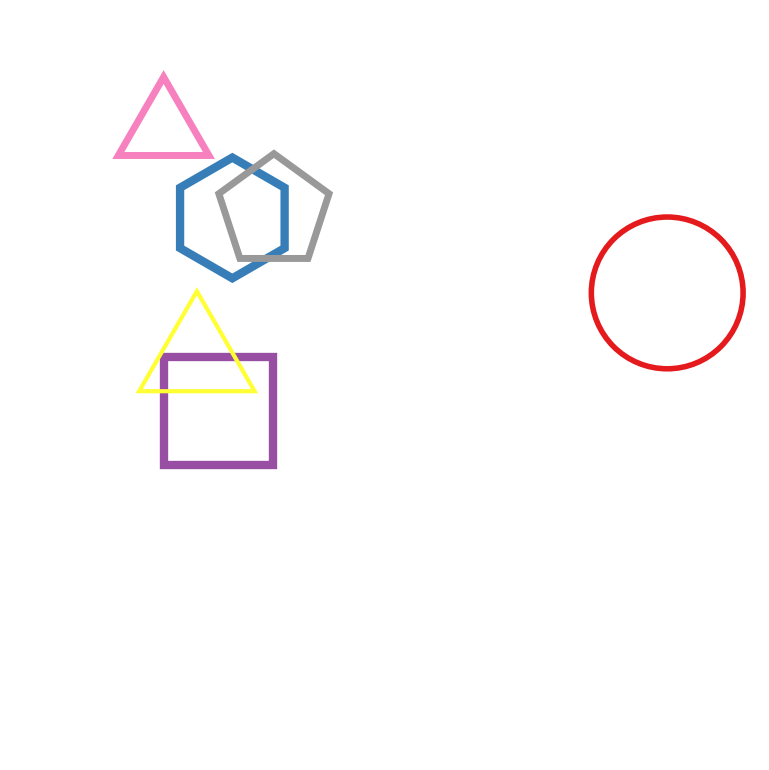[{"shape": "circle", "thickness": 2, "radius": 0.49, "center": [0.867, 0.62]}, {"shape": "hexagon", "thickness": 3, "radius": 0.39, "center": [0.302, 0.717]}, {"shape": "square", "thickness": 3, "radius": 0.35, "center": [0.284, 0.466]}, {"shape": "triangle", "thickness": 1.5, "radius": 0.43, "center": [0.256, 0.535]}, {"shape": "triangle", "thickness": 2.5, "radius": 0.34, "center": [0.212, 0.832]}, {"shape": "pentagon", "thickness": 2.5, "radius": 0.38, "center": [0.356, 0.725]}]